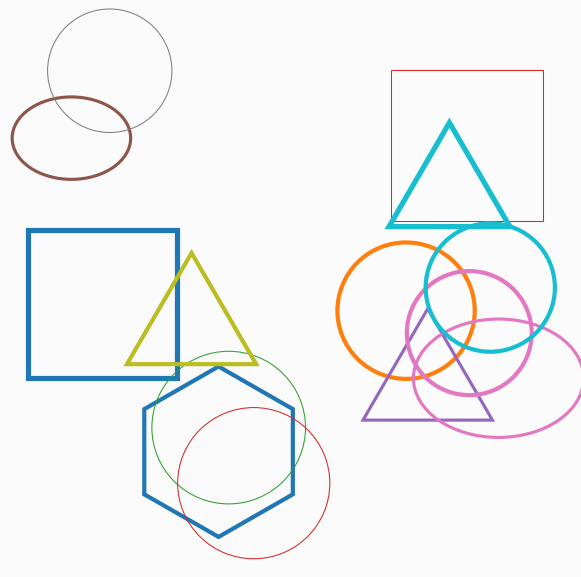[{"shape": "hexagon", "thickness": 2, "radius": 0.74, "center": [0.376, 0.217]}, {"shape": "square", "thickness": 2.5, "radius": 0.64, "center": [0.177, 0.472]}, {"shape": "circle", "thickness": 2, "radius": 0.59, "center": [0.699, 0.461]}, {"shape": "circle", "thickness": 0.5, "radius": 0.66, "center": [0.393, 0.259]}, {"shape": "circle", "thickness": 0.5, "radius": 0.65, "center": [0.437, 0.162]}, {"shape": "square", "thickness": 0.5, "radius": 0.65, "center": [0.803, 0.747]}, {"shape": "triangle", "thickness": 1.5, "radius": 0.64, "center": [0.736, 0.336]}, {"shape": "oval", "thickness": 1.5, "radius": 0.51, "center": [0.123, 0.76]}, {"shape": "oval", "thickness": 1.5, "radius": 0.73, "center": [0.858, 0.344]}, {"shape": "circle", "thickness": 2, "radius": 0.54, "center": [0.807, 0.422]}, {"shape": "circle", "thickness": 0.5, "radius": 0.53, "center": [0.189, 0.877]}, {"shape": "triangle", "thickness": 2, "radius": 0.64, "center": [0.33, 0.433]}, {"shape": "circle", "thickness": 2, "radius": 0.56, "center": [0.843, 0.501]}, {"shape": "triangle", "thickness": 2.5, "radius": 0.6, "center": [0.773, 0.667]}]